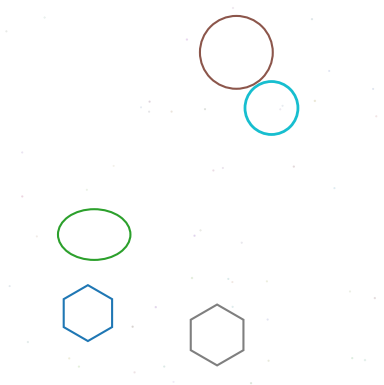[{"shape": "hexagon", "thickness": 1.5, "radius": 0.36, "center": [0.228, 0.187]}, {"shape": "oval", "thickness": 1.5, "radius": 0.47, "center": [0.245, 0.391]}, {"shape": "circle", "thickness": 1.5, "radius": 0.47, "center": [0.614, 0.864]}, {"shape": "hexagon", "thickness": 1.5, "radius": 0.4, "center": [0.564, 0.13]}, {"shape": "circle", "thickness": 2, "radius": 0.34, "center": [0.705, 0.719]}]